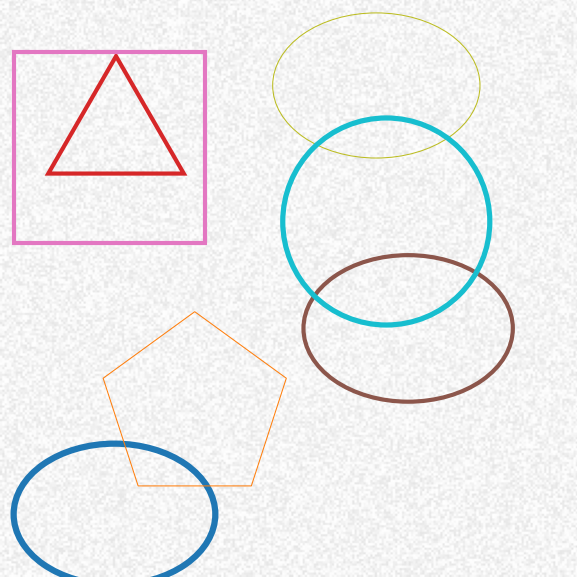[{"shape": "oval", "thickness": 3, "radius": 0.87, "center": [0.198, 0.109]}, {"shape": "pentagon", "thickness": 0.5, "radius": 0.83, "center": [0.337, 0.293]}, {"shape": "triangle", "thickness": 2, "radius": 0.68, "center": [0.201, 0.766]}, {"shape": "oval", "thickness": 2, "radius": 0.91, "center": [0.707, 0.43]}, {"shape": "square", "thickness": 2, "radius": 0.83, "center": [0.189, 0.744]}, {"shape": "oval", "thickness": 0.5, "radius": 0.9, "center": [0.652, 0.851]}, {"shape": "circle", "thickness": 2.5, "radius": 0.9, "center": [0.669, 0.616]}]